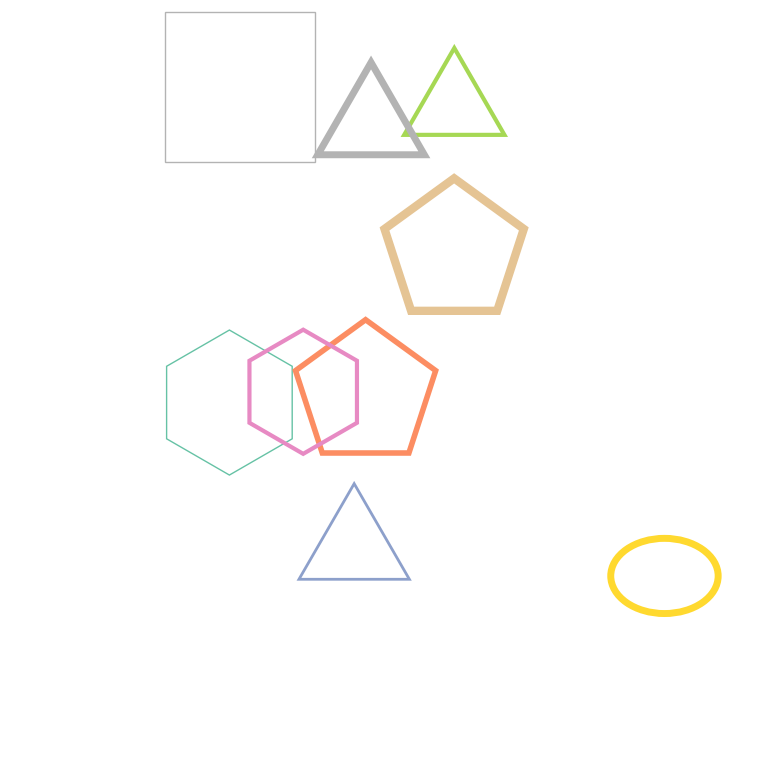[{"shape": "hexagon", "thickness": 0.5, "radius": 0.47, "center": [0.298, 0.477]}, {"shape": "pentagon", "thickness": 2, "radius": 0.48, "center": [0.475, 0.489]}, {"shape": "triangle", "thickness": 1, "radius": 0.41, "center": [0.46, 0.289]}, {"shape": "hexagon", "thickness": 1.5, "radius": 0.4, "center": [0.394, 0.491]}, {"shape": "triangle", "thickness": 1.5, "radius": 0.38, "center": [0.59, 0.862]}, {"shape": "oval", "thickness": 2.5, "radius": 0.35, "center": [0.863, 0.252]}, {"shape": "pentagon", "thickness": 3, "radius": 0.48, "center": [0.59, 0.673]}, {"shape": "square", "thickness": 0.5, "radius": 0.49, "center": [0.312, 0.887]}, {"shape": "triangle", "thickness": 2.5, "radius": 0.4, "center": [0.482, 0.839]}]